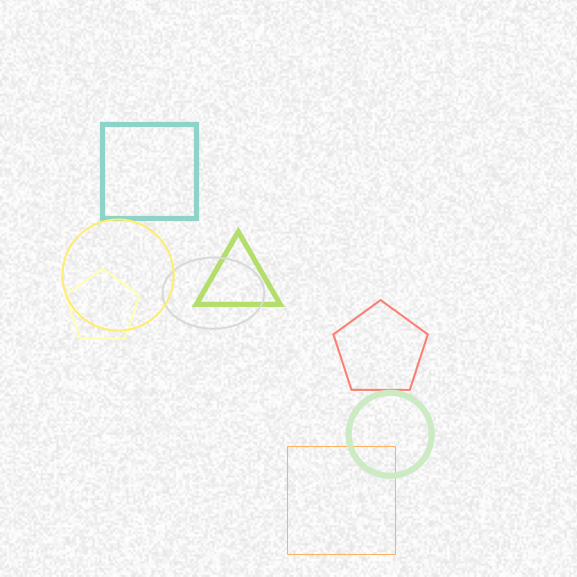[{"shape": "square", "thickness": 2.5, "radius": 0.41, "center": [0.258, 0.703]}, {"shape": "pentagon", "thickness": 1, "radius": 0.33, "center": [0.178, 0.467]}, {"shape": "pentagon", "thickness": 1, "radius": 0.43, "center": [0.659, 0.394]}, {"shape": "square", "thickness": 0.5, "radius": 0.47, "center": [0.59, 0.134]}, {"shape": "triangle", "thickness": 2.5, "radius": 0.42, "center": [0.413, 0.514]}, {"shape": "oval", "thickness": 1, "radius": 0.44, "center": [0.369, 0.492]}, {"shape": "circle", "thickness": 3, "radius": 0.36, "center": [0.676, 0.247]}, {"shape": "circle", "thickness": 1, "radius": 0.48, "center": [0.204, 0.523]}]